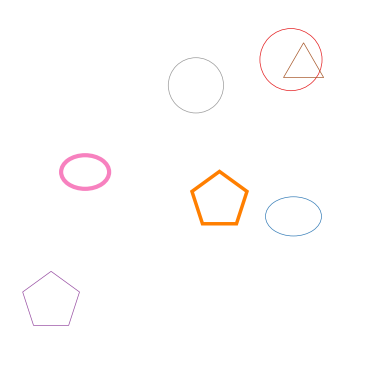[{"shape": "circle", "thickness": 0.5, "radius": 0.4, "center": [0.756, 0.845]}, {"shape": "oval", "thickness": 0.5, "radius": 0.36, "center": [0.762, 0.438]}, {"shape": "pentagon", "thickness": 0.5, "radius": 0.39, "center": [0.133, 0.218]}, {"shape": "pentagon", "thickness": 2.5, "radius": 0.38, "center": [0.57, 0.48]}, {"shape": "triangle", "thickness": 0.5, "radius": 0.3, "center": [0.788, 0.829]}, {"shape": "oval", "thickness": 3, "radius": 0.31, "center": [0.221, 0.553]}, {"shape": "circle", "thickness": 0.5, "radius": 0.36, "center": [0.509, 0.778]}]